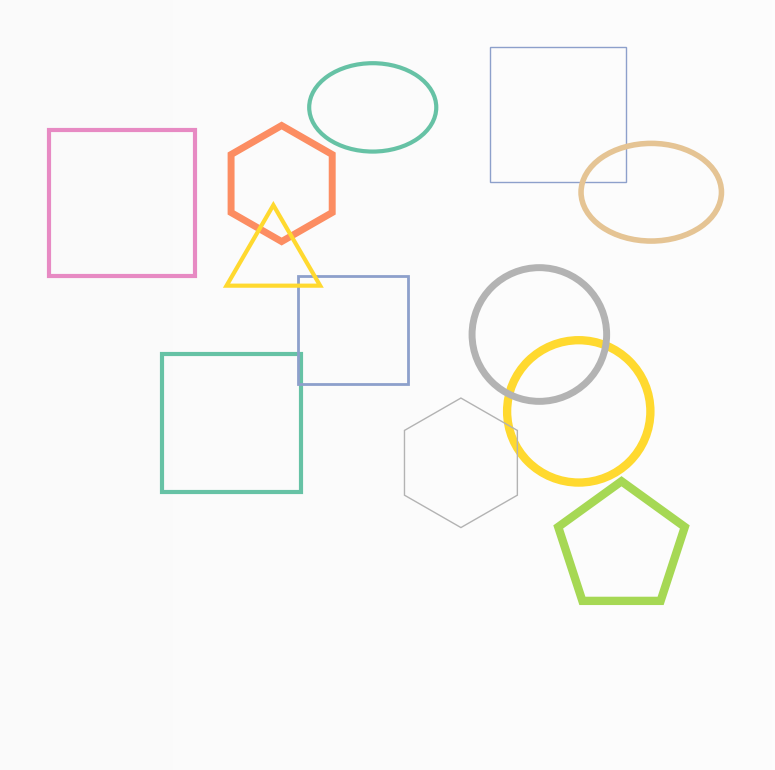[{"shape": "square", "thickness": 1.5, "radius": 0.45, "center": [0.299, 0.451]}, {"shape": "oval", "thickness": 1.5, "radius": 0.41, "center": [0.481, 0.861]}, {"shape": "hexagon", "thickness": 2.5, "radius": 0.38, "center": [0.363, 0.762]}, {"shape": "square", "thickness": 0.5, "radius": 0.44, "center": [0.72, 0.851]}, {"shape": "square", "thickness": 1, "radius": 0.35, "center": [0.455, 0.571]}, {"shape": "square", "thickness": 1.5, "radius": 0.47, "center": [0.157, 0.736]}, {"shape": "pentagon", "thickness": 3, "radius": 0.43, "center": [0.802, 0.289]}, {"shape": "triangle", "thickness": 1.5, "radius": 0.35, "center": [0.353, 0.664]}, {"shape": "circle", "thickness": 3, "radius": 0.46, "center": [0.747, 0.466]}, {"shape": "oval", "thickness": 2, "radius": 0.45, "center": [0.84, 0.75]}, {"shape": "circle", "thickness": 2.5, "radius": 0.43, "center": [0.696, 0.566]}, {"shape": "hexagon", "thickness": 0.5, "radius": 0.42, "center": [0.595, 0.399]}]